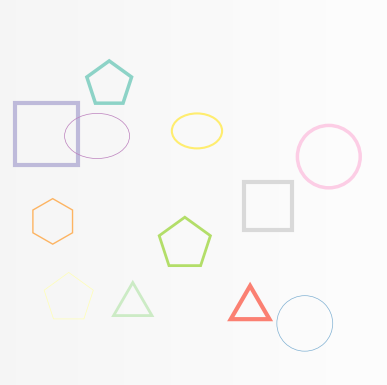[{"shape": "pentagon", "thickness": 2.5, "radius": 0.3, "center": [0.282, 0.781]}, {"shape": "pentagon", "thickness": 0.5, "radius": 0.33, "center": [0.177, 0.226]}, {"shape": "square", "thickness": 3, "radius": 0.41, "center": [0.119, 0.652]}, {"shape": "triangle", "thickness": 3, "radius": 0.29, "center": [0.645, 0.2]}, {"shape": "circle", "thickness": 0.5, "radius": 0.36, "center": [0.787, 0.16]}, {"shape": "hexagon", "thickness": 1, "radius": 0.3, "center": [0.136, 0.425]}, {"shape": "pentagon", "thickness": 2, "radius": 0.35, "center": [0.477, 0.366]}, {"shape": "circle", "thickness": 2.5, "radius": 0.41, "center": [0.849, 0.593]}, {"shape": "square", "thickness": 3, "radius": 0.31, "center": [0.691, 0.465]}, {"shape": "oval", "thickness": 0.5, "radius": 0.42, "center": [0.251, 0.647]}, {"shape": "triangle", "thickness": 2, "radius": 0.29, "center": [0.343, 0.209]}, {"shape": "oval", "thickness": 1.5, "radius": 0.32, "center": [0.508, 0.66]}]